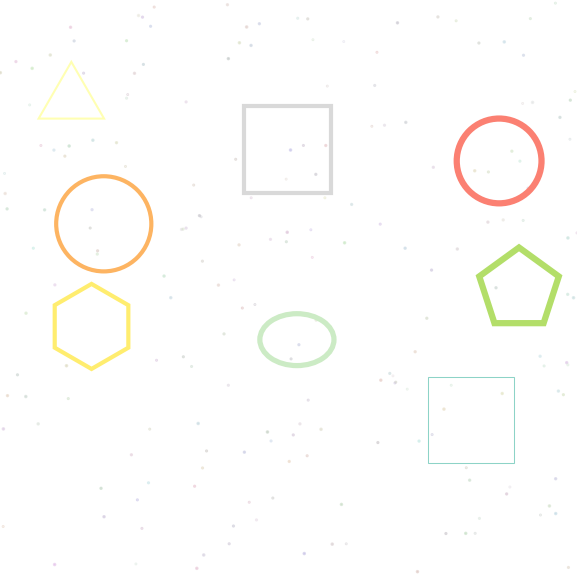[{"shape": "square", "thickness": 0.5, "radius": 0.38, "center": [0.816, 0.272]}, {"shape": "triangle", "thickness": 1, "radius": 0.33, "center": [0.124, 0.827]}, {"shape": "circle", "thickness": 3, "radius": 0.37, "center": [0.864, 0.72]}, {"shape": "circle", "thickness": 2, "radius": 0.41, "center": [0.18, 0.612]}, {"shape": "pentagon", "thickness": 3, "radius": 0.36, "center": [0.899, 0.498]}, {"shape": "square", "thickness": 2, "radius": 0.38, "center": [0.498, 0.74]}, {"shape": "oval", "thickness": 2.5, "radius": 0.32, "center": [0.514, 0.411]}, {"shape": "hexagon", "thickness": 2, "radius": 0.37, "center": [0.158, 0.434]}]